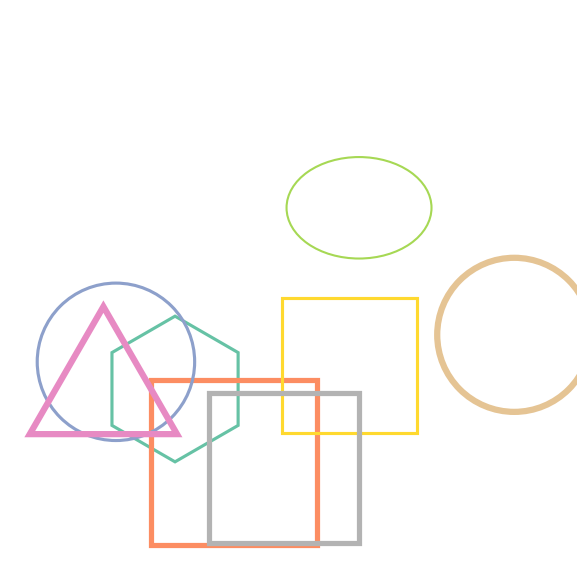[{"shape": "hexagon", "thickness": 1.5, "radius": 0.63, "center": [0.303, 0.326]}, {"shape": "square", "thickness": 2.5, "radius": 0.72, "center": [0.405, 0.198]}, {"shape": "circle", "thickness": 1.5, "radius": 0.68, "center": [0.201, 0.373]}, {"shape": "triangle", "thickness": 3, "radius": 0.74, "center": [0.179, 0.321]}, {"shape": "oval", "thickness": 1, "radius": 0.63, "center": [0.622, 0.639]}, {"shape": "square", "thickness": 1.5, "radius": 0.58, "center": [0.606, 0.366]}, {"shape": "circle", "thickness": 3, "radius": 0.67, "center": [0.89, 0.419]}, {"shape": "square", "thickness": 2.5, "radius": 0.65, "center": [0.491, 0.189]}]